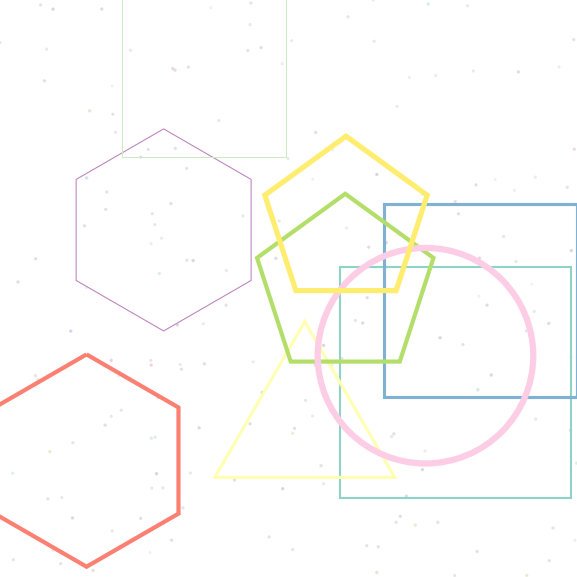[{"shape": "square", "thickness": 1, "radius": 1.0, "center": [0.789, 0.337]}, {"shape": "triangle", "thickness": 1.5, "radius": 0.9, "center": [0.528, 0.262]}, {"shape": "hexagon", "thickness": 2, "radius": 0.92, "center": [0.15, 0.202]}, {"shape": "square", "thickness": 1.5, "radius": 0.83, "center": [0.832, 0.478]}, {"shape": "pentagon", "thickness": 2, "radius": 0.8, "center": [0.598, 0.503]}, {"shape": "circle", "thickness": 3, "radius": 0.93, "center": [0.737, 0.383]}, {"shape": "hexagon", "thickness": 0.5, "radius": 0.87, "center": [0.283, 0.601]}, {"shape": "square", "thickness": 0.5, "radius": 0.71, "center": [0.353, 0.869]}, {"shape": "pentagon", "thickness": 2.5, "radius": 0.74, "center": [0.599, 0.616]}]